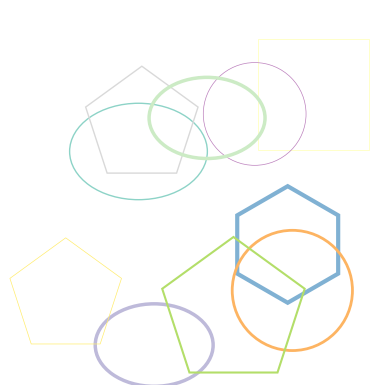[{"shape": "oval", "thickness": 1, "radius": 0.89, "center": [0.36, 0.607]}, {"shape": "square", "thickness": 0.5, "radius": 0.72, "center": [0.815, 0.756]}, {"shape": "oval", "thickness": 2.5, "radius": 0.77, "center": [0.4, 0.104]}, {"shape": "hexagon", "thickness": 3, "radius": 0.76, "center": [0.747, 0.365]}, {"shape": "circle", "thickness": 2, "radius": 0.78, "center": [0.759, 0.246]}, {"shape": "pentagon", "thickness": 1.5, "radius": 0.97, "center": [0.606, 0.19]}, {"shape": "pentagon", "thickness": 1, "radius": 0.77, "center": [0.368, 0.675]}, {"shape": "circle", "thickness": 0.5, "radius": 0.67, "center": [0.662, 0.704]}, {"shape": "oval", "thickness": 2.5, "radius": 0.75, "center": [0.538, 0.694]}, {"shape": "pentagon", "thickness": 0.5, "radius": 0.76, "center": [0.171, 0.23]}]